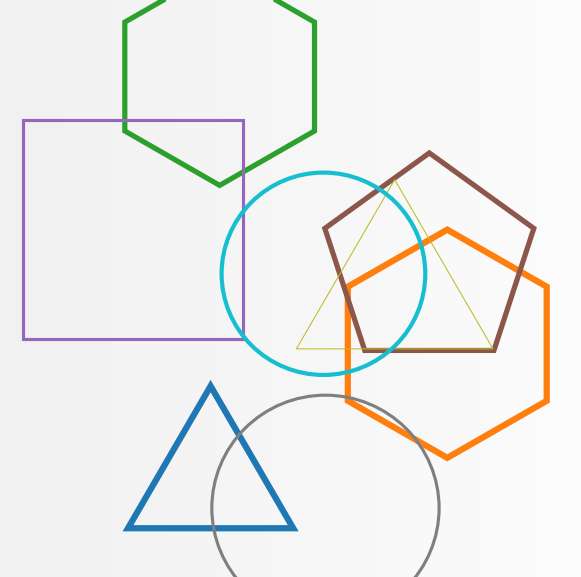[{"shape": "triangle", "thickness": 3, "radius": 0.82, "center": [0.362, 0.166]}, {"shape": "hexagon", "thickness": 3, "radius": 0.99, "center": [0.769, 0.404]}, {"shape": "hexagon", "thickness": 2.5, "radius": 0.94, "center": [0.378, 0.867]}, {"shape": "square", "thickness": 1.5, "radius": 0.95, "center": [0.229, 0.602]}, {"shape": "pentagon", "thickness": 2.5, "radius": 0.95, "center": [0.739, 0.545]}, {"shape": "circle", "thickness": 1.5, "radius": 0.98, "center": [0.56, 0.119]}, {"shape": "triangle", "thickness": 0.5, "radius": 0.98, "center": [0.679, 0.493]}, {"shape": "circle", "thickness": 2, "radius": 0.88, "center": [0.556, 0.525]}]